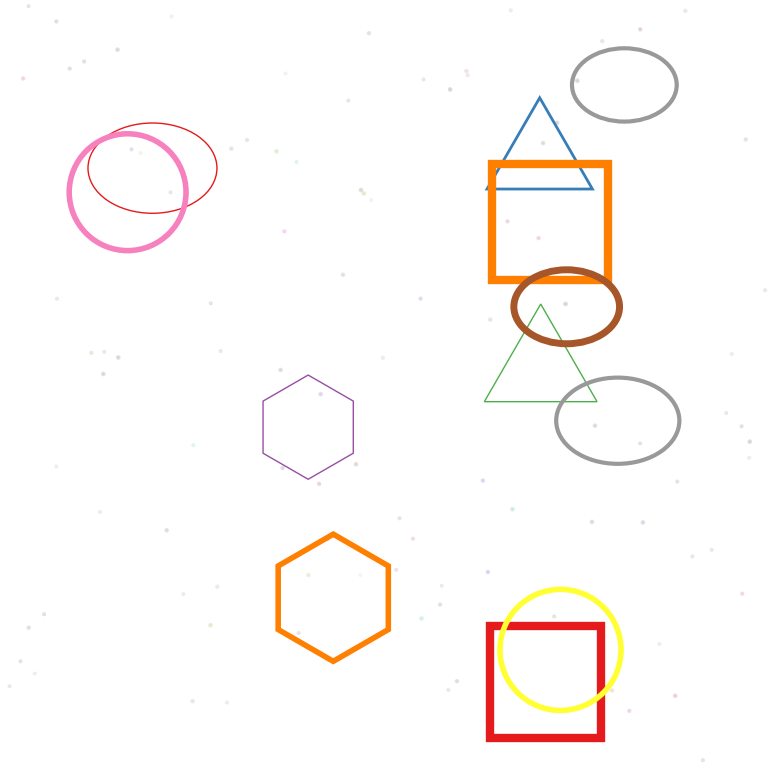[{"shape": "square", "thickness": 3, "radius": 0.36, "center": [0.708, 0.114]}, {"shape": "oval", "thickness": 0.5, "radius": 0.42, "center": [0.198, 0.782]}, {"shape": "triangle", "thickness": 1, "radius": 0.4, "center": [0.701, 0.794]}, {"shape": "triangle", "thickness": 0.5, "radius": 0.42, "center": [0.702, 0.521]}, {"shape": "hexagon", "thickness": 0.5, "radius": 0.34, "center": [0.4, 0.445]}, {"shape": "hexagon", "thickness": 2, "radius": 0.41, "center": [0.433, 0.224]}, {"shape": "square", "thickness": 3, "radius": 0.38, "center": [0.714, 0.712]}, {"shape": "circle", "thickness": 2, "radius": 0.39, "center": [0.728, 0.156]}, {"shape": "oval", "thickness": 2.5, "radius": 0.34, "center": [0.736, 0.602]}, {"shape": "circle", "thickness": 2, "radius": 0.38, "center": [0.166, 0.75]}, {"shape": "oval", "thickness": 1.5, "radius": 0.34, "center": [0.811, 0.89]}, {"shape": "oval", "thickness": 1.5, "radius": 0.4, "center": [0.802, 0.454]}]